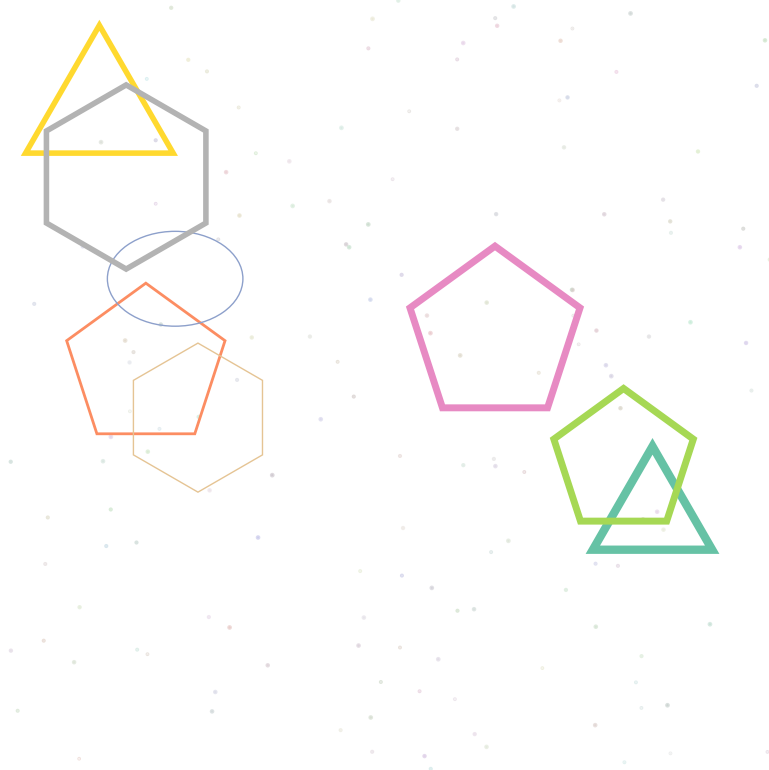[{"shape": "triangle", "thickness": 3, "radius": 0.45, "center": [0.847, 0.331]}, {"shape": "pentagon", "thickness": 1, "radius": 0.54, "center": [0.189, 0.524]}, {"shape": "oval", "thickness": 0.5, "radius": 0.44, "center": [0.227, 0.638]}, {"shape": "pentagon", "thickness": 2.5, "radius": 0.58, "center": [0.643, 0.564]}, {"shape": "pentagon", "thickness": 2.5, "radius": 0.48, "center": [0.81, 0.4]}, {"shape": "triangle", "thickness": 2, "radius": 0.55, "center": [0.129, 0.856]}, {"shape": "hexagon", "thickness": 0.5, "radius": 0.48, "center": [0.257, 0.458]}, {"shape": "hexagon", "thickness": 2, "radius": 0.6, "center": [0.164, 0.77]}]